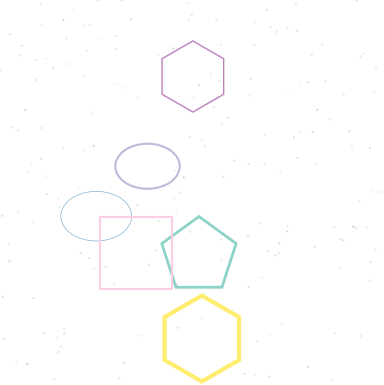[{"shape": "pentagon", "thickness": 2, "radius": 0.51, "center": [0.517, 0.336]}, {"shape": "oval", "thickness": 1.5, "radius": 0.42, "center": [0.383, 0.568]}, {"shape": "oval", "thickness": 0.5, "radius": 0.46, "center": [0.25, 0.439]}, {"shape": "square", "thickness": 1.5, "radius": 0.47, "center": [0.352, 0.342]}, {"shape": "hexagon", "thickness": 1, "radius": 0.46, "center": [0.501, 0.801]}, {"shape": "hexagon", "thickness": 3, "radius": 0.56, "center": [0.524, 0.121]}]